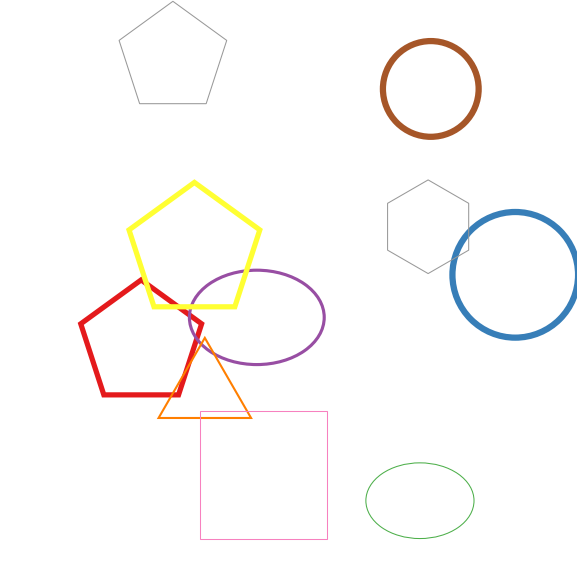[{"shape": "pentagon", "thickness": 2.5, "radius": 0.55, "center": [0.244, 0.404]}, {"shape": "circle", "thickness": 3, "radius": 0.54, "center": [0.892, 0.523]}, {"shape": "oval", "thickness": 0.5, "radius": 0.47, "center": [0.727, 0.132]}, {"shape": "oval", "thickness": 1.5, "radius": 0.58, "center": [0.445, 0.45]}, {"shape": "triangle", "thickness": 1, "radius": 0.46, "center": [0.355, 0.322]}, {"shape": "pentagon", "thickness": 2.5, "radius": 0.6, "center": [0.337, 0.564]}, {"shape": "circle", "thickness": 3, "radius": 0.41, "center": [0.746, 0.845]}, {"shape": "square", "thickness": 0.5, "radius": 0.55, "center": [0.456, 0.177]}, {"shape": "pentagon", "thickness": 0.5, "radius": 0.49, "center": [0.299, 0.899]}, {"shape": "hexagon", "thickness": 0.5, "radius": 0.41, "center": [0.741, 0.607]}]